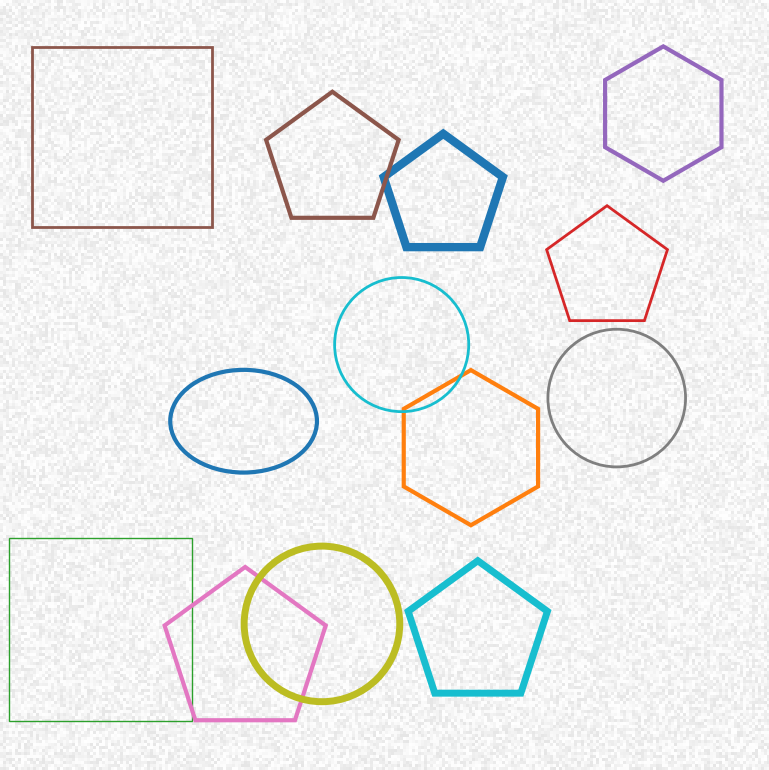[{"shape": "oval", "thickness": 1.5, "radius": 0.48, "center": [0.316, 0.453]}, {"shape": "pentagon", "thickness": 3, "radius": 0.41, "center": [0.576, 0.745]}, {"shape": "hexagon", "thickness": 1.5, "radius": 0.5, "center": [0.612, 0.419]}, {"shape": "square", "thickness": 0.5, "radius": 0.59, "center": [0.13, 0.182]}, {"shape": "pentagon", "thickness": 1, "radius": 0.41, "center": [0.788, 0.65]}, {"shape": "hexagon", "thickness": 1.5, "radius": 0.44, "center": [0.861, 0.852]}, {"shape": "square", "thickness": 1, "radius": 0.58, "center": [0.159, 0.822]}, {"shape": "pentagon", "thickness": 1.5, "radius": 0.45, "center": [0.432, 0.79]}, {"shape": "pentagon", "thickness": 1.5, "radius": 0.55, "center": [0.318, 0.154]}, {"shape": "circle", "thickness": 1, "radius": 0.45, "center": [0.801, 0.483]}, {"shape": "circle", "thickness": 2.5, "radius": 0.51, "center": [0.418, 0.19]}, {"shape": "circle", "thickness": 1, "radius": 0.44, "center": [0.522, 0.552]}, {"shape": "pentagon", "thickness": 2.5, "radius": 0.48, "center": [0.621, 0.177]}]